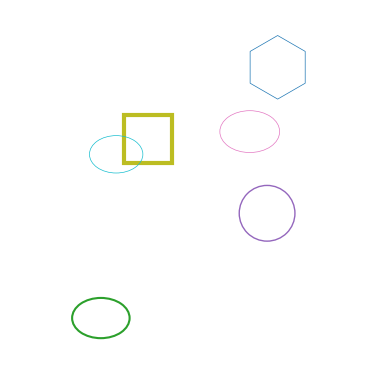[{"shape": "hexagon", "thickness": 0.5, "radius": 0.41, "center": [0.721, 0.825]}, {"shape": "oval", "thickness": 1.5, "radius": 0.37, "center": [0.262, 0.174]}, {"shape": "circle", "thickness": 1, "radius": 0.36, "center": [0.694, 0.446]}, {"shape": "oval", "thickness": 0.5, "radius": 0.39, "center": [0.649, 0.658]}, {"shape": "square", "thickness": 3, "radius": 0.31, "center": [0.385, 0.64]}, {"shape": "oval", "thickness": 0.5, "radius": 0.35, "center": [0.302, 0.599]}]